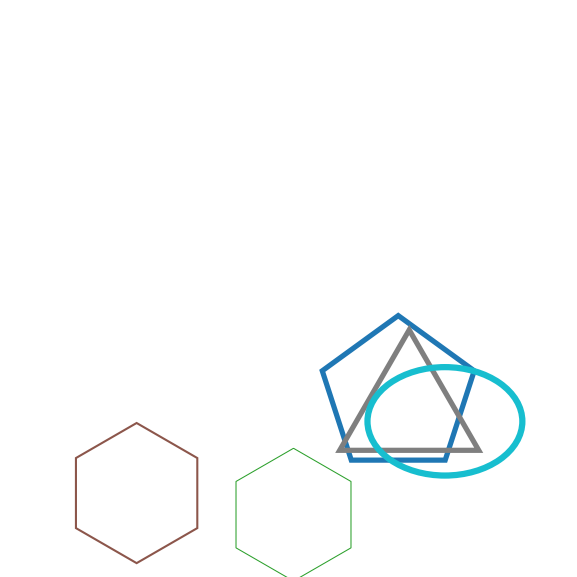[{"shape": "pentagon", "thickness": 2.5, "radius": 0.69, "center": [0.69, 0.314]}, {"shape": "hexagon", "thickness": 0.5, "radius": 0.57, "center": [0.508, 0.108]}, {"shape": "hexagon", "thickness": 1, "radius": 0.61, "center": [0.237, 0.145]}, {"shape": "triangle", "thickness": 2.5, "radius": 0.69, "center": [0.709, 0.289]}, {"shape": "oval", "thickness": 3, "radius": 0.67, "center": [0.77, 0.27]}]